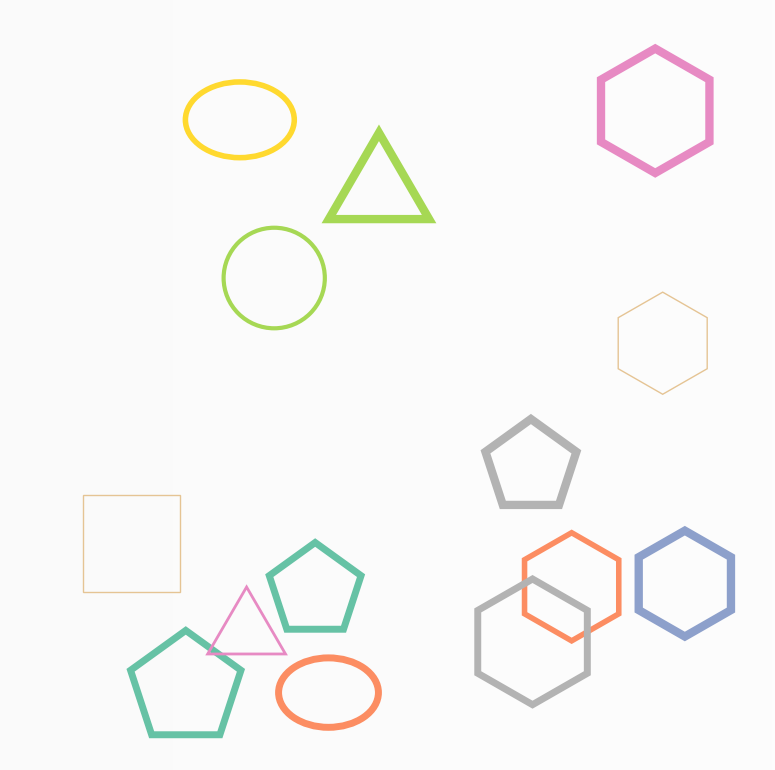[{"shape": "pentagon", "thickness": 2.5, "radius": 0.31, "center": [0.407, 0.233]}, {"shape": "pentagon", "thickness": 2.5, "radius": 0.37, "center": [0.24, 0.106]}, {"shape": "hexagon", "thickness": 2, "radius": 0.35, "center": [0.738, 0.238]}, {"shape": "oval", "thickness": 2.5, "radius": 0.32, "center": [0.424, 0.101]}, {"shape": "hexagon", "thickness": 3, "radius": 0.34, "center": [0.884, 0.242]}, {"shape": "hexagon", "thickness": 3, "radius": 0.4, "center": [0.845, 0.856]}, {"shape": "triangle", "thickness": 1, "radius": 0.29, "center": [0.318, 0.18]}, {"shape": "circle", "thickness": 1.5, "radius": 0.33, "center": [0.354, 0.639]}, {"shape": "triangle", "thickness": 3, "radius": 0.37, "center": [0.489, 0.753]}, {"shape": "oval", "thickness": 2, "radius": 0.35, "center": [0.309, 0.844]}, {"shape": "hexagon", "thickness": 0.5, "radius": 0.33, "center": [0.855, 0.554]}, {"shape": "square", "thickness": 0.5, "radius": 0.31, "center": [0.17, 0.294]}, {"shape": "hexagon", "thickness": 2.5, "radius": 0.41, "center": [0.687, 0.166]}, {"shape": "pentagon", "thickness": 3, "radius": 0.31, "center": [0.685, 0.394]}]